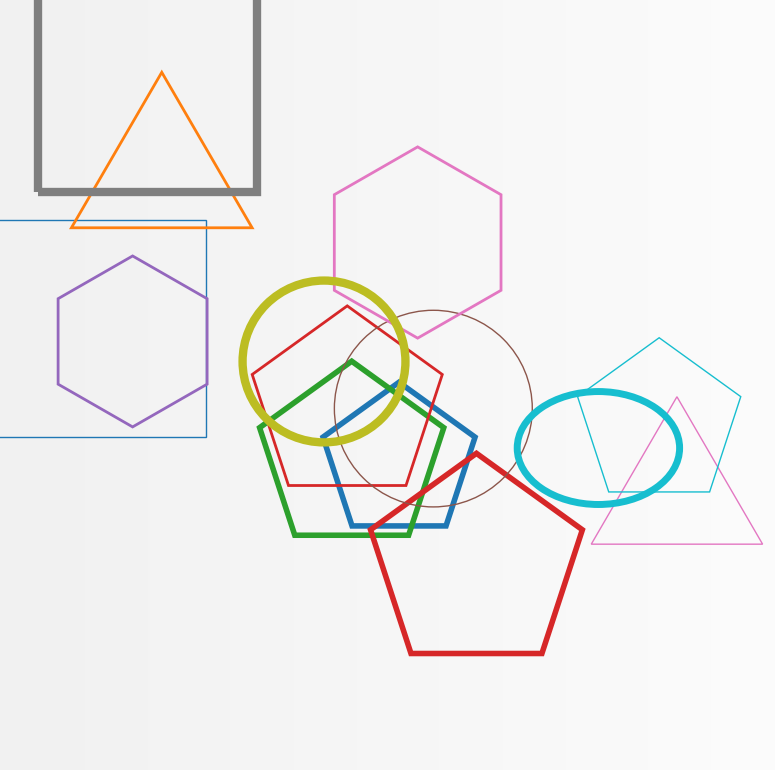[{"shape": "square", "thickness": 0.5, "radius": 0.7, "center": [0.126, 0.573]}, {"shape": "pentagon", "thickness": 2, "radius": 0.52, "center": [0.515, 0.4]}, {"shape": "triangle", "thickness": 1, "radius": 0.67, "center": [0.209, 0.771]}, {"shape": "pentagon", "thickness": 2, "radius": 0.62, "center": [0.454, 0.406]}, {"shape": "pentagon", "thickness": 1, "radius": 0.64, "center": [0.448, 0.474]}, {"shape": "pentagon", "thickness": 2, "radius": 0.72, "center": [0.615, 0.268]}, {"shape": "hexagon", "thickness": 1, "radius": 0.56, "center": [0.171, 0.557]}, {"shape": "circle", "thickness": 0.5, "radius": 0.64, "center": [0.559, 0.469]}, {"shape": "hexagon", "thickness": 1, "radius": 0.62, "center": [0.539, 0.685]}, {"shape": "triangle", "thickness": 0.5, "radius": 0.64, "center": [0.873, 0.357]}, {"shape": "square", "thickness": 3, "radius": 0.71, "center": [0.19, 0.892]}, {"shape": "circle", "thickness": 3, "radius": 0.53, "center": [0.418, 0.531]}, {"shape": "pentagon", "thickness": 0.5, "radius": 0.55, "center": [0.851, 0.451]}, {"shape": "oval", "thickness": 2.5, "radius": 0.52, "center": [0.772, 0.418]}]